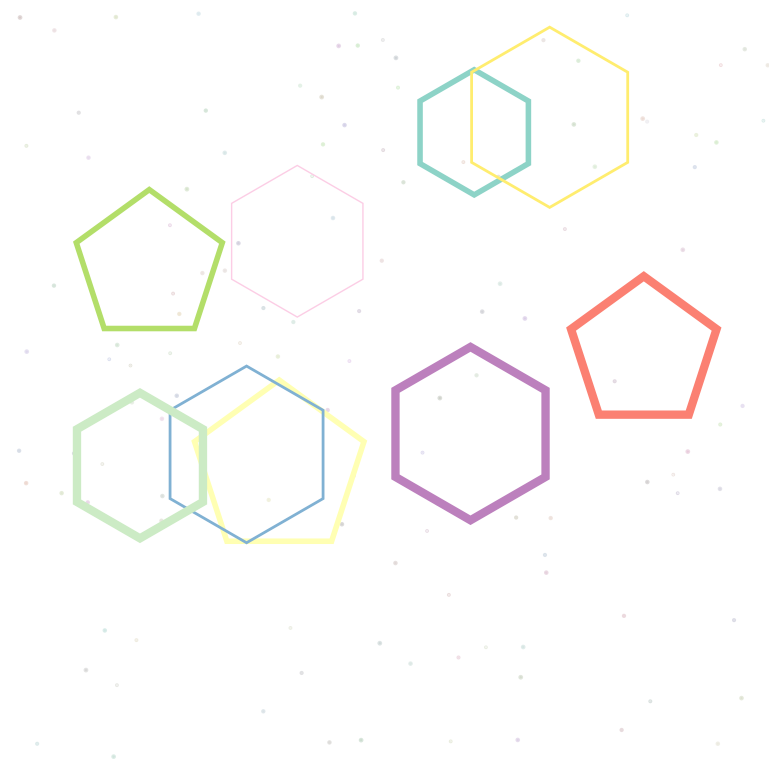[{"shape": "hexagon", "thickness": 2, "radius": 0.41, "center": [0.616, 0.828]}, {"shape": "pentagon", "thickness": 2, "radius": 0.58, "center": [0.363, 0.391]}, {"shape": "pentagon", "thickness": 3, "radius": 0.5, "center": [0.836, 0.542]}, {"shape": "hexagon", "thickness": 1, "radius": 0.57, "center": [0.32, 0.41]}, {"shape": "pentagon", "thickness": 2, "radius": 0.5, "center": [0.194, 0.654]}, {"shape": "hexagon", "thickness": 0.5, "radius": 0.49, "center": [0.386, 0.687]}, {"shape": "hexagon", "thickness": 3, "radius": 0.56, "center": [0.611, 0.437]}, {"shape": "hexagon", "thickness": 3, "radius": 0.47, "center": [0.182, 0.395]}, {"shape": "hexagon", "thickness": 1, "radius": 0.59, "center": [0.714, 0.848]}]